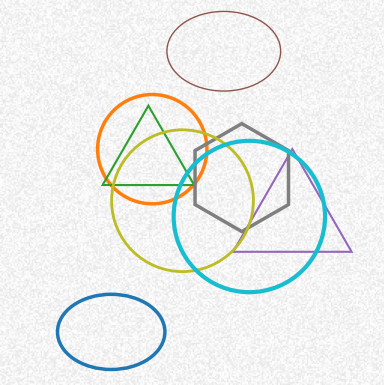[{"shape": "oval", "thickness": 2.5, "radius": 0.7, "center": [0.289, 0.138]}, {"shape": "circle", "thickness": 2.5, "radius": 0.71, "center": [0.395, 0.613]}, {"shape": "triangle", "thickness": 1.5, "radius": 0.69, "center": [0.385, 0.588]}, {"shape": "triangle", "thickness": 1.5, "radius": 0.89, "center": [0.759, 0.435]}, {"shape": "oval", "thickness": 1, "radius": 0.74, "center": [0.581, 0.867]}, {"shape": "hexagon", "thickness": 2.5, "radius": 0.7, "center": [0.628, 0.539]}, {"shape": "circle", "thickness": 2, "radius": 0.92, "center": [0.474, 0.479]}, {"shape": "circle", "thickness": 3, "radius": 0.98, "center": [0.648, 0.438]}]